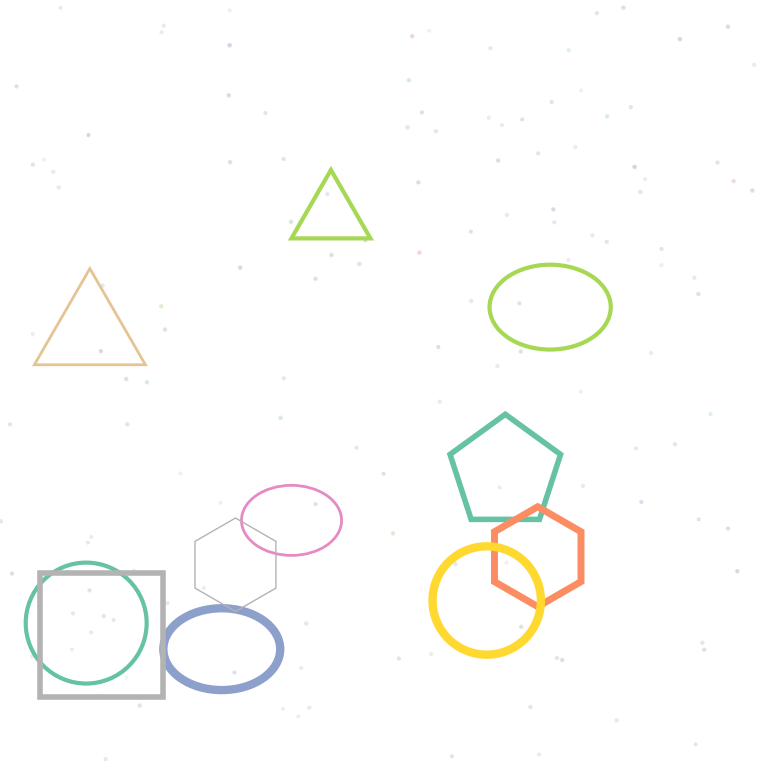[{"shape": "circle", "thickness": 1.5, "radius": 0.39, "center": [0.112, 0.191]}, {"shape": "pentagon", "thickness": 2, "radius": 0.38, "center": [0.656, 0.387]}, {"shape": "hexagon", "thickness": 2.5, "radius": 0.32, "center": [0.698, 0.277]}, {"shape": "oval", "thickness": 3, "radius": 0.38, "center": [0.288, 0.157]}, {"shape": "oval", "thickness": 1, "radius": 0.32, "center": [0.379, 0.324]}, {"shape": "triangle", "thickness": 1.5, "radius": 0.3, "center": [0.43, 0.72]}, {"shape": "oval", "thickness": 1.5, "radius": 0.39, "center": [0.714, 0.601]}, {"shape": "circle", "thickness": 3, "radius": 0.35, "center": [0.632, 0.22]}, {"shape": "triangle", "thickness": 1, "radius": 0.42, "center": [0.117, 0.568]}, {"shape": "hexagon", "thickness": 0.5, "radius": 0.3, "center": [0.306, 0.267]}, {"shape": "square", "thickness": 2, "radius": 0.4, "center": [0.132, 0.175]}]